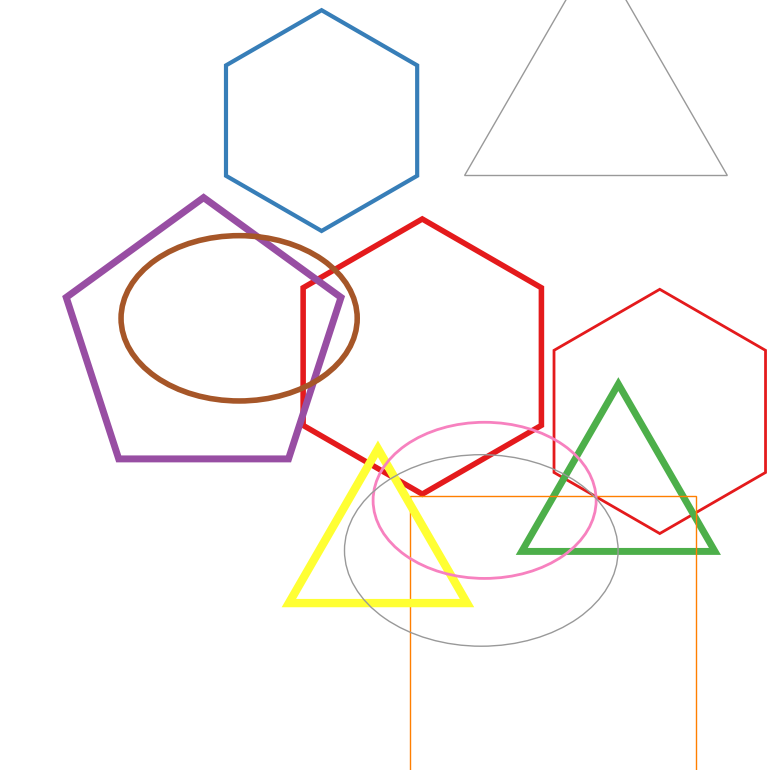[{"shape": "hexagon", "thickness": 1, "radius": 0.79, "center": [0.857, 0.466]}, {"shape": "hexagon", "thickness": 2, "radius": 0.89, "center": [0.548, 0.537]}, {"shape": "hexagon", "thickness": 1.5, "radius": 0.72, "center": [0.418, 0.843]}, {"shape": "triangle", "thickness": 2.5, "radius": 0.72, "center": [0.803, 0.356]}, {"shape": "pentagon", "thickness": 2.5, "radius": 0.94, "center": [0.264, 0.556]}, {"shape": "square", "thickness": 0.5, "radius": 0.93, "center": [0.718, 0.17]}, {"shape": "triangle", "thickness": 3, "radius": 0.67, "center": [0.491, 0.284]}, {"shape": "oval", "thickness": 2, "radius": 0.77, "center": [0.311, 0.587]}, {"shape": "oval", "thickness": 1, "radius": 0.72, "center": [0.629, 0.35]}, {"shape": "triangle", "thickness": 0.5, "radius": 0.99, "center": [0.774, 0.871]}, {"shape": "oval", "thickness": 0.5, "radius": 0.89, "center": [0.625, 0.285]}]